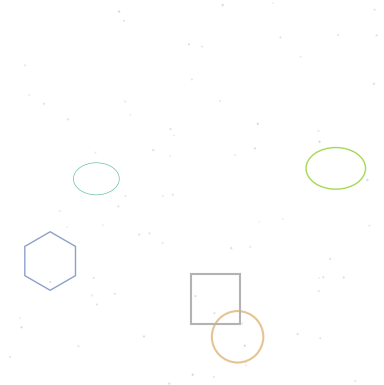[{"shape": "oval", "thickness": 0.5, "radius": 0.3, "center": [0.25, 0.536]}, {"shape": "hexagon", "thickness": 1, "radius": 0.38, "center": [0.13, 0.322]}, {"shape": "oval", "thickness": 1, "radius": 0.39, "center": [0.872, 0.563]}, {"shape": "circle", "thickness": 1.5, "radius": 0.33, "center": [0.617, 0.125]}, {"shape": "square", "thickness": 1.5, "radius": 0.32, "center": [0.56, 0.223]}]